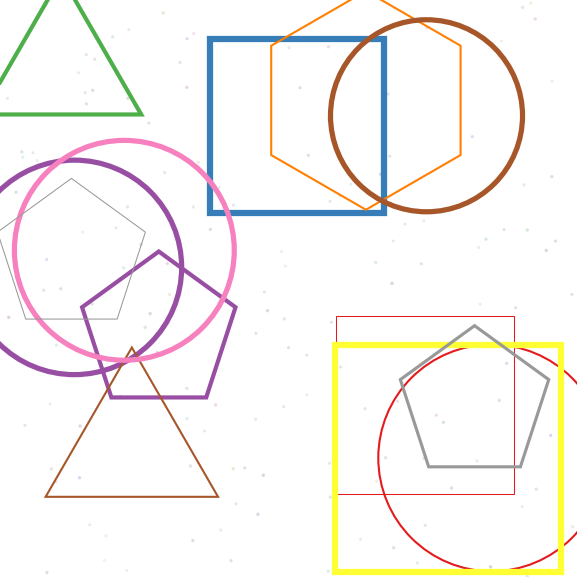[{"shape": "square", "thickness": 0.5, "radius": 0.77, "center": [0.735, 0.298]}, {"shape": "circle", "thickness": 1, "radius": 0.98, "center": [0.851, 0.206]}, {"shape": "square", "thickness": 3, "radius": 0.75, "center": [0.514, 0.781]}, {"shape": "triangle", "thickness": 2, "radius": 0.8, "center": [0.106, 0.881]}, {"shape": "circle", "thickness": 2.5, "radius": 0.93, "center": [0.129, 0.536]}, {"shape": "pentagon", "thickness": 2, "radius": 0.7, "center": [0.275, 0.424]}, {"shape": "hexagon", "thickness": 1, "radius": 0.95, "center": [0.634, 0.825]}, {"shape": "square", "thickness": 3, "radius": 0.98, "center": [0.776, 0.205]}, {"shape": "triangle", "thickness": 1, "radius": 0.86, "center": [0.228, 0.225]}, {"shape": "circle", "thickness": 2.5, "radius": 0.83, "center": [0.739, 0.799]}, {"shape": "circle", "thickness": 2.5, "radius": 0.95, "center": [0.215, 0.566]}, {"shape": "pentagon", "thickness": 0.5, "radius": 0.67, "center": [0.124, 0.556]}, {"shape": "pentagon", "thickness": 1.5, "radius": 0.68, "center": [0.822, 0.3]}]